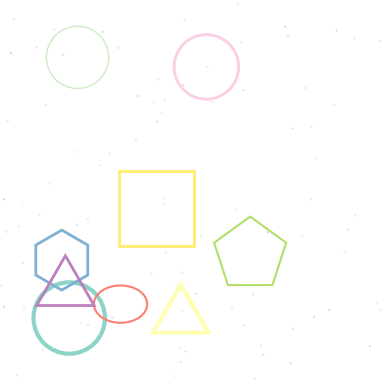[{"shape": "circle", "thickness": 3, "radius": 0.46, "center": [0.18, 0.174]}, {"shape": "triangle", "thickness": 3, "radius": 0.41, "center": [0.469, 0.178]}, {"shape": "oval", "thickness": 1.5, "radius": 0.35, "center": [0.313, 0.21]}, {"shape": "hexagon", "thickness": 2, "radius": 0.39, "center": [0.16, 0.324]}, {"shape": "pentagon", "thickness": 1.5, "radius": 0.49, "center": [0.65, 0.339]}, {"shape": "circle", "thickness": 2, "radius": 0.42, "center": [0.536, 0.826]}, {"shape": "triangle", "thickness": 2, "radius": 0.43, "center": [0.17, 0.25]}, {"shape": "circle", "thickness": 1, "radius": 0.4, "center": [0.202, 0.851]}, {"shape": "square", "thickness": 2, "radius": 0.49, "center": [0.407, 0.458]}]